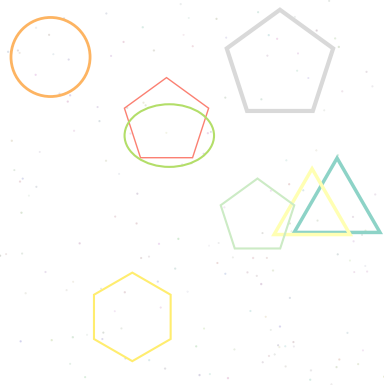[{"shape": "triangle", "thickness": 2.5, "radius": 0.64, "center": [0.876, 0.461]}, {"shape": "triangle", "thickness": 2.5, "radius": 0.57, "center": [0.811, 0.448]}, {"shape": "pentagon", "thickness": 1, "radius": 0.57, "center": [0.433, 0.683]}, {"shape": "circle", "thickness": 2, "radius": 0.51, "center": [0.131, 0.852]}, {"shape": "oval", "thickness": 1.5, "radius": 0.58, "center": [0.44, 0.648]}, {"shape": "pentagon", "thickness": 3, "radius": 0.73, "center": [0.727, 0.829]}, {"shape": "pentagon", "thickness": 1.5, "radius": 0.5, "center": [0.669, 0.436]}, {"shape": "hexagon", "thickness": 1.5, "radius": 0.57, "center": [0.344, 0.177]}]